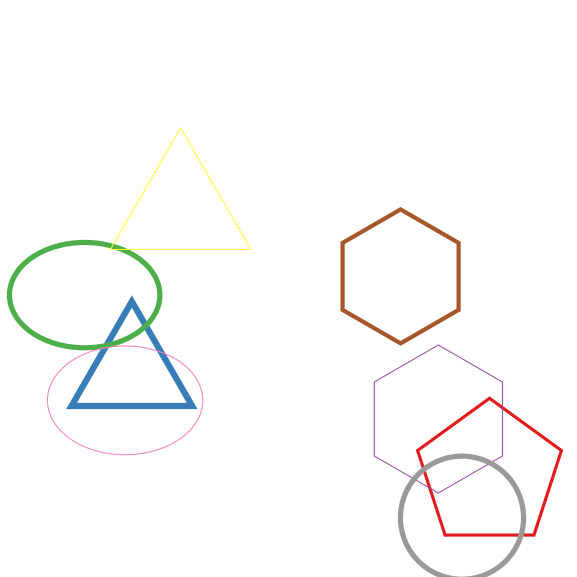[{"shape": "pentagon", "thickness": 1.5, "radius": 0.65, "center": [0.848, 0.179]}, {"shape": "triangle", "thickness": 3, "radius": 0.6, "center": [0.228, 0.356]}, {"shape": "oval", "thickness": 2.5, "radius": 0.65, "center": [0.147, 0.488]}, {"shape": "hexagon", "thickness": 0.5, "radius": 0.64, "center": [0.759, 0.274]}, {"shape": "triangle", "thickness": 0.5, "radius": 0.7, "center": [0.313, 0.637]}, {"shape": "hexagon", "thickness": 2, "radius": 0.58, "center": [0.694, 0.521]}, {"shape": "oval", "thickness": 0.5, "radius": 0.67, "center": [0.217, 0.306]}, {"shape": "circle", "thickness": 2.5, "radius": 0.53, "center": [0.8, 0.103]}]